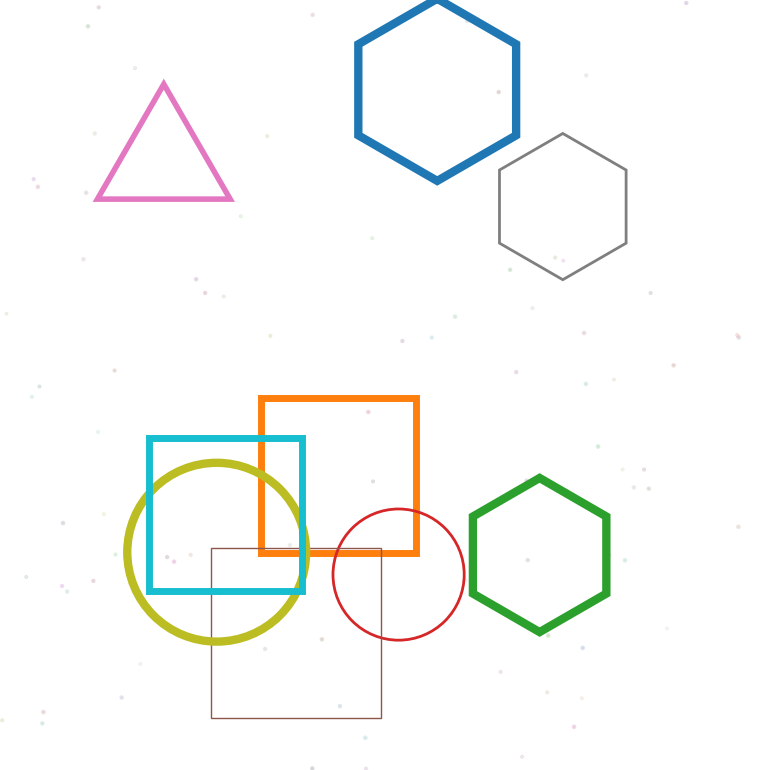[{"shape": "hexagon", "thickness": 3, "radius": 0.59, "center": [0.568, 0.883]}, {"shape": "square", "thickness": 2.5, "radius": 0.5, "center": [0.44, 0.383]}, {"shape": "hexagon", "thickness": 3, "radius": 0.5, "center": [0.701, 0.279]}, {"shape": "circle", "thickness": 1, "radius": 0.43, "center": [0.518, 0.254]}, {"shape": "square", "thickness": 0.5, "radius": 0.55, "center": [0.384, 0.178]}, {"shape": "triangle", "thickness": 2, "radius": 0.5, "center": [0.213, 0.791]}, {"shape": "hexagon", "thickness": 1, "radius": 0.47, "center": [0.731, 0.732]}, {"shape": "circle", "thickness": 3, "radius": 0.58, "center": [0.281, 0.283]}, {"shape": "square", "thickness": 2.5, "radius": 0.5, "center": [0.292, 0.331]}]